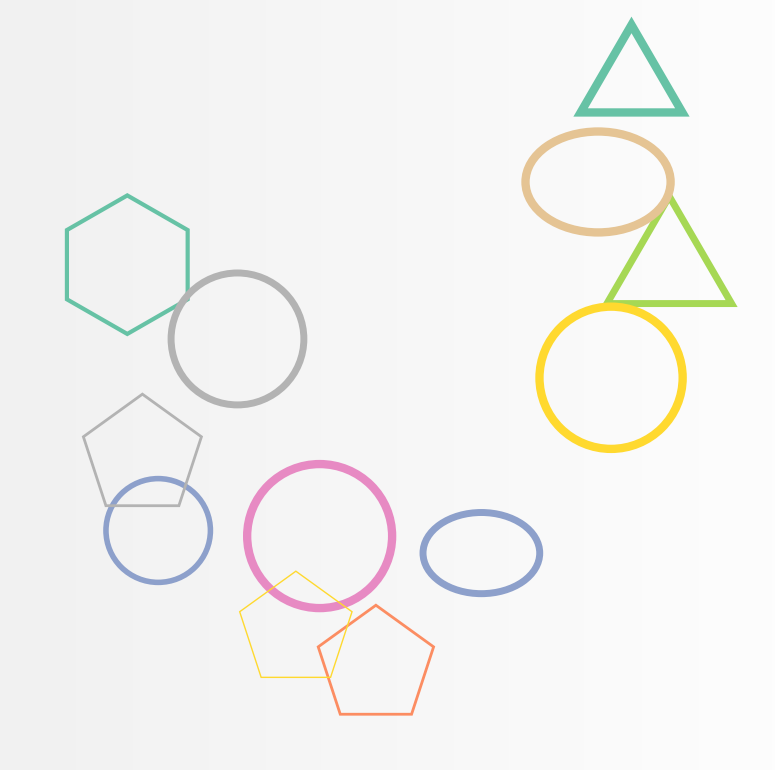[{"shape": "hexagon", "thickness": 1.5, "radius": 0.45, "center": [0.164, 0.656]}, {"shape": "triangle", "thickness": 3, "radius": 0.38, "center": [0.815, 0.892]}, {"shape": "pentagon", "thickness": 1, "radius": 0.39, "center": [0.485, 0.136]}, {"shape": "circle", "thickness": 2, "radius": 0.34, "center": [0.204, 0.311]}, {"shape": "oval", "thickness": 2.5, "radius": 0.38, "center": [0.621, 0.282]}, {"shape": "circle", "thickness": 3, "radius": 0.47, "center": [0.412, 0.304]}, {"shape": "triangle", "thickness": 2.5, "radius": 0.46, "center": [0.864, 0.652]}, {"shape": "circle", "thickness": 3, "radius": 0.46, "center": [0.788, 0.509]}, {"shape": "pentagon", "thickness": 0.5, "radius": 0.38, "center": [0.382, 0.182]}, {"shape": "oval", "thickness": 3, "radius": 0.47, "center": [0.772, 0.764]}, {"shape": "circle", "thickness": 2.5, "radius": 0.43, "center": [0.306, 0.56]}, {"shape": "pentagon", "thickness": 1, "radius": 0.4, "center": [0.184, 0.408]}]